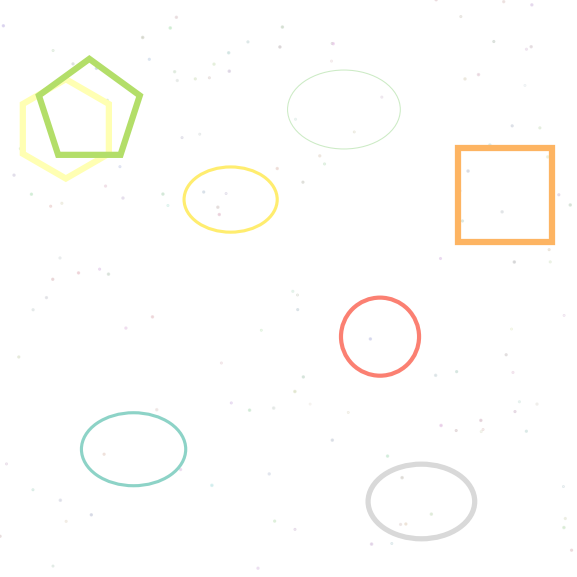[{"shape": "oval", "thickness": 1.5, "radius": 0.45, "center": [0.231, 0.221]}, {"shape": "hexagon", "thickness": 3, "radius": 0.43, "center": [0.114, 0.776]}, {"shape": "circle", "thickness": 2, "radius": 0.34, "center": [0.658, 0.416]}, {"shape": "square", "thickness": 3, "radius": 0.41, "center": [0.875, 0.662]}, {"shape": "pentagon", "thickness": 3, "radius": 0.46, "center": [0.155, 0.805]}, {"shape": "oval", "thickness": 2.5, "radius": 0.46, "center": [0.73, 0.131]}, {"shape": "oval", "thickness": 0.5, "radius": 0.49, "center": [0.596, 0.81]}, {"shape": "oval", "thickness": 1.5, "radius": 0.4, "center": [0.399, 0.654]}]